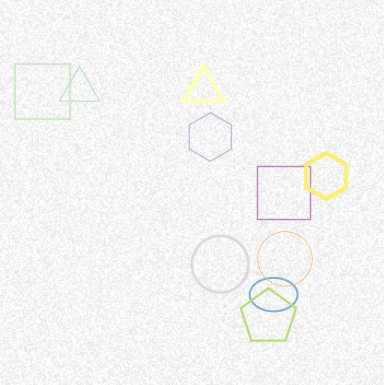[{"shape": "triangle", "thickness": 0.5, "radius": 0.3, "center": [0.207, 0.768]}, {"shape": "triangle", "thickness": 3, "radius": 0.3, "center": [0.53, 0.768]}, {"shape": "hexagon", "thickness": 1, "radius": 0.32, "center": [0.546, 0.644]}, {"shape": "oval", "thickness": 1.5, "radius": 0.31, "center": [0.711, 0.235]}, {"shape": "circle", "thickness": 0.5, "radius": 0.35, "center": [0.74, 0.328]}, {"shape": "pentagon", "thickness": 1.5, "radius": 0.38, "center": [0.697, 0.176]}, {"shape": "circle", "thickness": 2, "radius": 0.37, "center": [0.572, 0.314]}, {"shape": "square", "thickness": 1, "radius": 0.35, "center": [0.737, 0.501]}, {"shape": "square", "thickness": 1.5, "radius": 0.35, "center": [0.111, 0.762]}, {"shape": "hexagon", "thickness": 3, "radius": 0.3, "center": [0.847, 0.543]}]